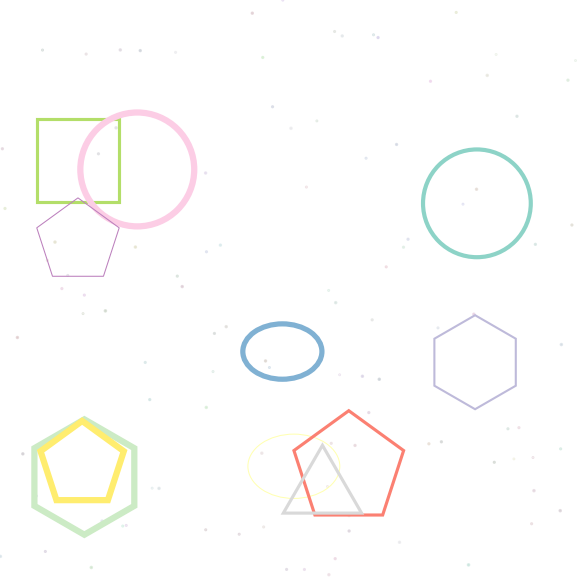[{"shape": "circle", "thickness": 2, "radius": 0.47, "center": [0.826, 0.647]}, {"shape": "oval", "thickness": 0.5, "radius": 0.4, "center": [0.509, 0.192]}, {"shape": "hexagon", "thickness": 1, "radius": 0.41, "center": [0.823, 0.372]}, {"shape": "pentagon", "thickness": 1.5, "radius": 0.5, "center": [0.604, 0.188]}, {"shape": "oval", "thickness": 2.5, "radius": 0.34, "center": [0.489, 0.39]}, {"shape": "square", "thickness": 1.5, "radius": 0.36, "center": [0.135, 0.721]}, {"shape": "circle", "thickness": 3, "radius": 0.49, "center": [0.238, 0.706]}, {"shape": "triangle", "thickness": 1.5, "radius": 0.39, "center": [0.558, 0.15]}, {"shape": "pentagon", "thickness": 0.5, "radius": 0.38, "center": [0.135, 0.581]}, {"shape": "hexagon", "thickness": 3, "radius": 0.5, "center": [0.146, 0.173]}, {"shape": "pentagon", "thickness": 3, "radius": 0.38, "center": [0.142, 0.194]}]